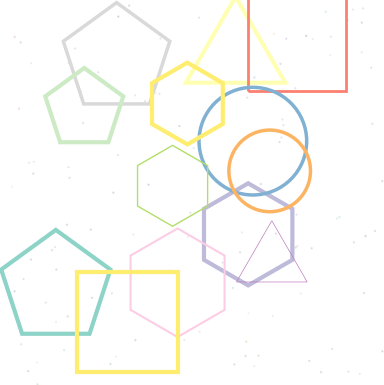[{"shape": "pentagon", "thickness": 3, "radius": 0.75, "center": [0.145, 0.254]}, {"shape": "triangle", "thickness": 3, "radius": 0.75, "center": [0.612, 0.86]}, {"shape": "hexagon", "thickness": 3, "radius": 0.66, "center": [0.645, 0.391]}, {"shape": "square", "thickness": 2, "radius": 0.64, "center": [0.772, 0.892]}, {"shape": "circle", "thickness": 2.5, "radius": 0.7, "center": [0.657, 0.633]}, {"shape": "circle", "thickness": 2.5, "radius": 0.53, "center": [0.7, 0.556]}, {"shape": "hexagon", "thickness": 1, "radius": 0.53, "center": [0.448, 0.517]}, {"shape": "hexagon", "thickness": 1.5, "radius": 0.71, "center": [0.461, 0.266]}, {"shape": "pentagon", "thickness": 2.5, "radius": 0.73, "center": [0.303, 0.848]}, {"shape": "triangle", "thickness": 0.5, "radius": 0.53, "center": [0.706, 0.321]}, {"shape": "pentagon", "thickness": 3, "radius": 0.53, "center": [0.219, 0.717]}, {"shape": "hexagon", "thickness": 3, "radius": 0.53, "center": [0.487, 0.731]}, {"shape": "square", "thickness": 3, "radius": 0.65, "center": [0.331, 0.164]}]